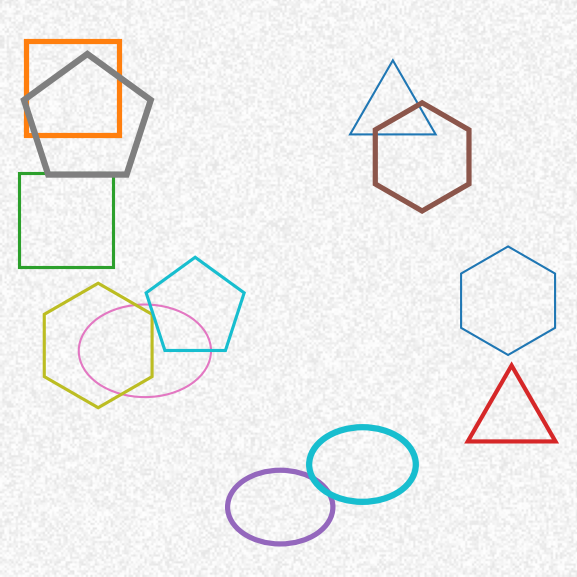[{"shape": "triangle", "thickness": 1, "radius": 0.43, "center": [0.68, 0.809]}, {"shape": "hexagon", "thickness": 1, "radius": 0.47, "center": [0.88, 0.478]}, {"shape": "square", "thickness": 2.5, "radius": 0.41, "center": [0.125, 0.847]}, {"shape": "square", "thickness": 1.5, "radius": 0.41, "center": [0.114, 0.619]}, {"shape": "triangle", "thickness": 2, "radius": 0.44, "center": [0.886, 0.279]}, {"shape": "oval", "thickness": 2.5, "radius": 0.46, "center": [0.485, 0.121]}, {"shape": "hexagon", "thickness": 2.5, "radius": 0.47, "center": [0.731, 0.727]}, {"shape": "oval", "thickness": 1, "radius": 0.57, "center": [0.251, 0.392]}, {"shape": "pentagon", "thickness": 3, "radius": 0.58, "center": [0.151, 0.79]}, {"shape": "hexagon", "thickness": 1.5, "radius": 0.54, "center": [0.17, 0.401]}, {"shape": "oval", "thickness": 3, "radius": 0.46, "center": [0.628, 0.195]}, {"shape": "pentagon", "thickness": 1.5, "radius": 0.45, "center": [0.338, 0.464]}]